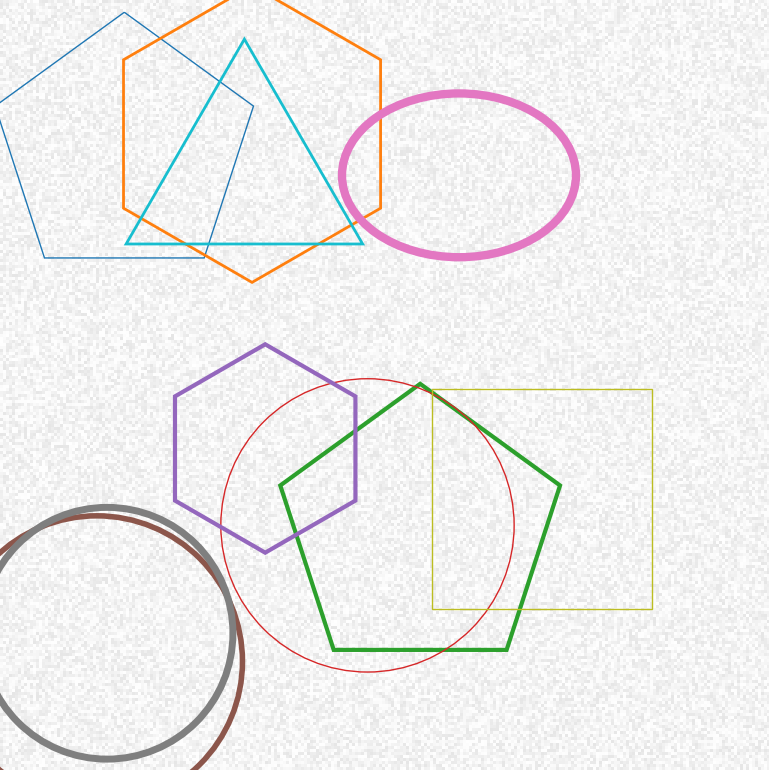[{"shape": "pentagon", "thickness": 0.5, "radius": 0.88, "center": [0.161, 0.808]}, {"shape": "hexagon", "thickness": 1, "radius": 0.96, "center": [0.327, 0.826]}, {"shape": "pentagon", "thickness": 1.5, "radius": 0.96, "center": [0.546, 0.311]}, {"shape": "circle", "thickness": 0.5, "radius": 0.95, "center": [0.477, 0.318]}, {"shape": "hexagon", "thickness": 1.5, "radius": 0.68, "center": [0.344, 0.418]}, {"shape": "circle", "thickness": 2, "radius": 0.95, "center": [0.126, 0.141]}, {"shape": "oval", "thickness": 3, "radius": 0.76, "center": [0.596, 0.772]}, {"shape": "circle", "thickness": 2.5, "radius": 0.82, "center": [0.139, 0.178]}, {"shape": "square", "thickness": 0.5, "radius": 0.71, "center": [0.704, 0.351]}, {"shape": "triangle", "thickness": 1, "radius": 0.89, "center": [0.317, 0.772]}]